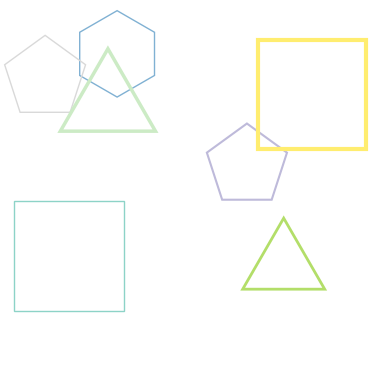[{"shape": "square", "thickness": 1, "radius": 0.72, "center": [0.179, 0.335]}, {"shape": "pentagon", "thickness": 1.5, "radius": 0.55, "center": [0.641, 0.57]}, {"shape": "hexagon", "thickness": 1, "radius": 0.56, "center": [0.304, 0.86]}, {"shape": "triangle", "thickness": 2, "radius": 0.61, "center": [0.737, 0.31]}, {"shape": "pentagon", "thickness": 1, "radius": 0.55, "center": [0.117, 0.798]}, {"shape": "triangle", "thickness": 2.5, "radius": 0.71, "center": [0.28, 0.731]}, {"shape": "square", "thickness": 3, "radius": 0.71, "center": [0.811, 0.754]}]